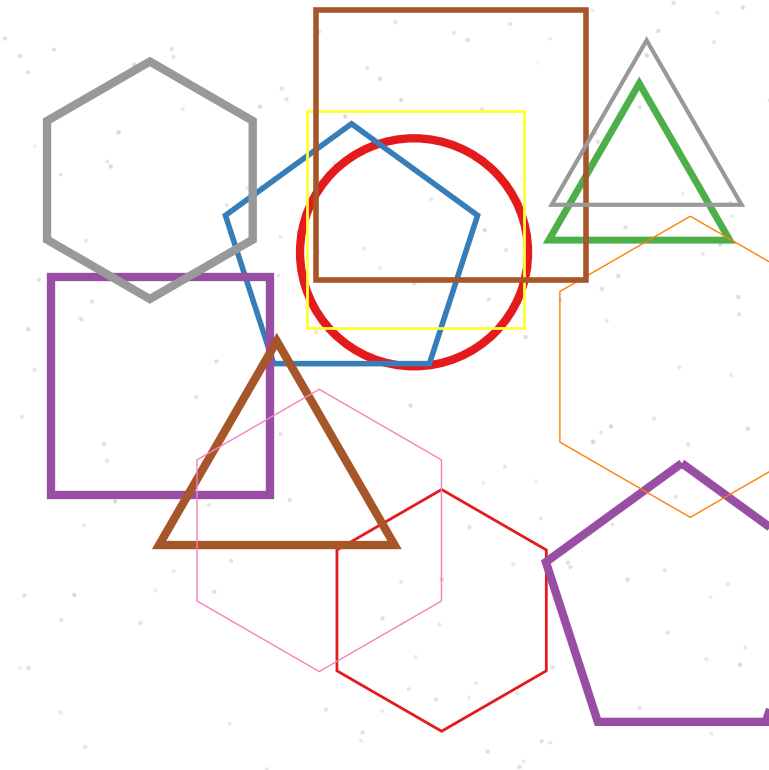[{"shape": "circle", "thickness": 3, "radius": 0.74, "center": [0.538, 0.672]}, {"shape": "hexagon", "thickness": 1, "radius": 0.78, "center": [0.574, 0.207]}, {"shape": "pentagon", "thickness": 2, "radius": 0.86, "center": [0.457, 0.667]}, {"shape": "triangle", "thickness": 2.5, "radius": 0.68, "center": [0.83, 0.756]}, {"shape": "square", "thickness": 3, "radius": 0.71, "center": [0.209, 0.499]}, {"shape": "pentagon", "thickness": 3, "radius": 0.93, "center": [0.886, 0.213]}, {"shape": "hexagon", "thickness": 0.5, "radius": 0.98, "center": [0.896, 0.524]}, {"shape": "square", "thickness": 1, "radius": 0.7, "center": [0.54, 0.715]}, {"shape": "square", "thickness": 2, "radius": 0.88, "center": [0.586, 0.812]}, {"shape": "triangle", "thickness": 3, "radius": 0.88, "center": [0.359, 0.38]}, {"shape": "hexagon", "thickness": 0.5, "radius": 0.92, "center": [0.415, 0.311]}, {"shape": "triangle", "thickness": 1.5, "radius": 0.71, "center": [0.84, 0.805]}, {"shape": "hexagon", "thickness": 3, "radius": 0.77, "center": [0.195, 0.766]}]